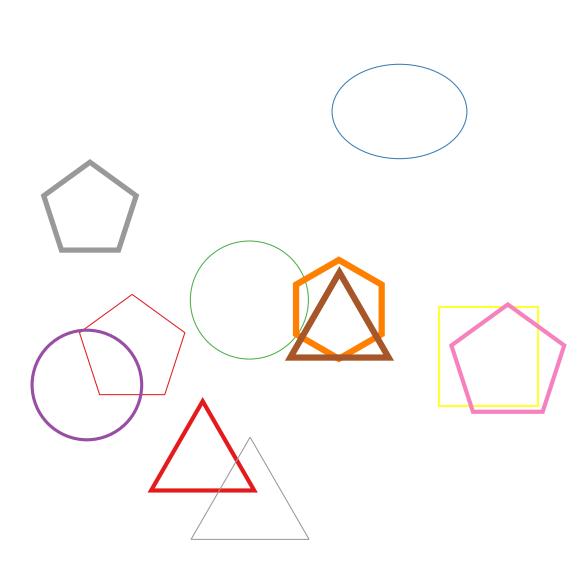[{"shape": "pentagon", "thickness": 0.5, "radius": 0.48, "center": [0.229, 0.393]}, {"shape": "triangle", "thickness": 2, "radius": 0.52, "center": [0.351, 0.201]}, {"shape": "oval", "thickness": 0.5, "radius": 0.58, "center": [0.692, 0.806]}, {"shape": "circle", "thickness": 0.5, "radius": 0.51, "center": [0.432, 0.48]}, {"shape": "circle", "thickness": 1.5, "radius": 0.47, "center": [0.15, 0.332]}, {"shape": "hexagon", "thickness": 3, "radius": 0.43, "center": [0.587, 0.463]}, {"shape": "square", "thickness": 1, "radius": 0.43, "center": [0.845, 0.381]}, {"shape": "triangle", "thickness": 3, "radius": 0.49, "center": [0.588, 0.429]}, {"shape": "pentagon", "thickness": 2, "radius": 0.51, "center": [0.879, 0.369]}, {"shape": "pentagon", "thickness": 2.5, "radius": 0.42, "center": [0.156, 0.634]}, {"shape": "triangle", "thickness": 0.5, "radius": 0.59, "center": [0.433, 0.124]}]